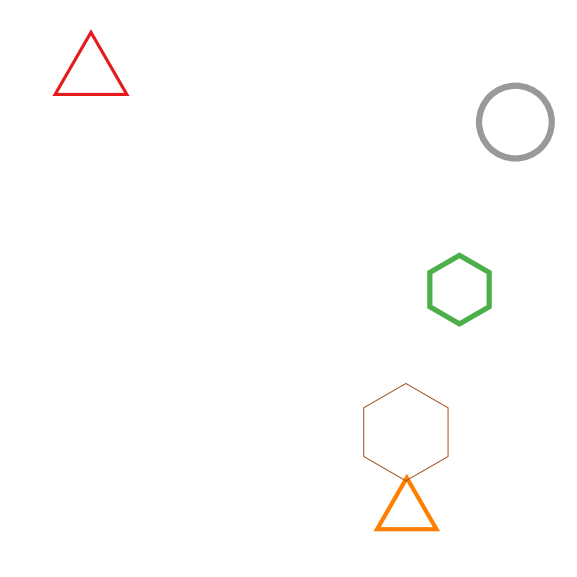[{"shape": "triangle", "thickness": 1.5, "radius": 0.36, "center": [0.158, 0.871]}, {"shape": "hexagon", "thickness": 2.5, "radius": 0.3, "center": [0.796, 0.498]}, {"shape": "triangle", "thickness": 2, "radius": 0.3, "center": [0.704, 0.112]}, {"shape": "hexagon", "thickness": 0.5, "radius": 0.42, "center": [0.703, 0.251]}, {"shape": "circle", "thickness": 3, "radius": 0.31, "center": [0.892, 0.788]}]